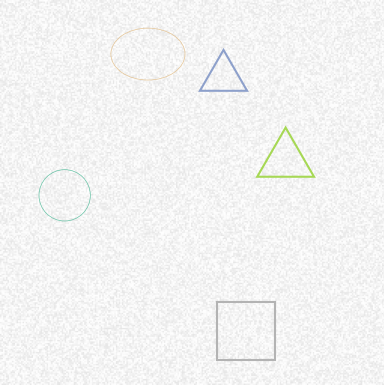[{"shape": "circle", "thickness": 0.5, "radius": 0.33, "center": [0.168, 0.493]}, {"shape": "triangle", "thickness": 1.5, "radius": 0.35, "center": [0.581, 0.8]}, {"shape": "triangle", "thickness": 1.5, "radius": 0.43, "center": [0.742, 0.584]}, {"shape": "oval", "thickness": 0.5, "radius": 0.48, "center": [0.384, 0.86]}, {"shape": "square", "thickness": 1.5, "radius": 0.37, "center": [0.639, 0.14]}]